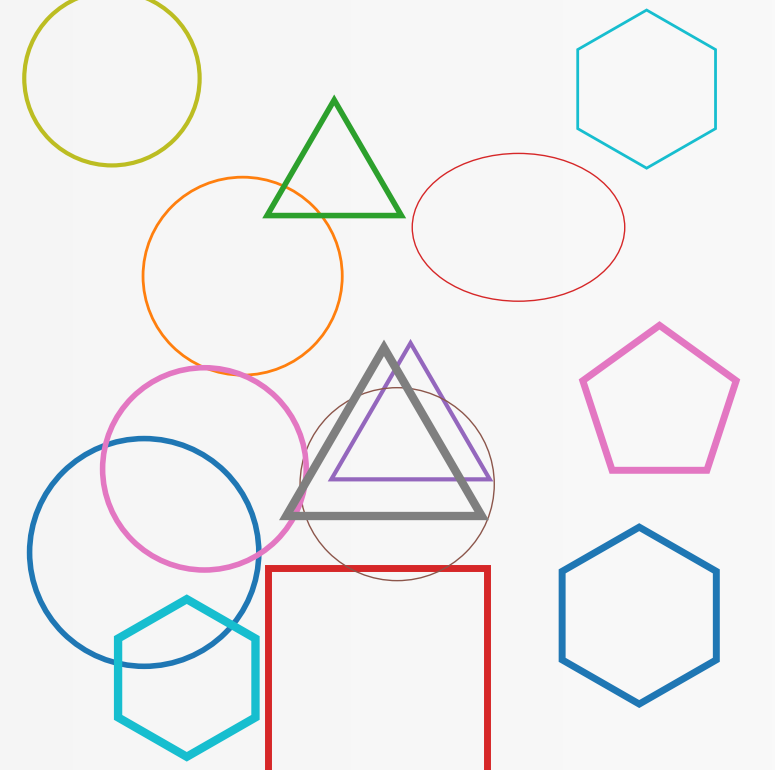[{"shape": "hexagon", "thickness": 2.5, "radius": 0.57, "center": [0.825, 0.201]}, {"shape": "circle", "thickness": 2, "radius": 0.74, "center": [0.186, 0.283]}, {"shape": "circle", "thickness": 1, "radius": 0.64, "center": [0.313, 0.641]}, {"shape": "triangle", "thickness": 2, "radius": 0.5, "center": [0.431, 0.77]}, {"shape": "oval", "thickness": 0.5, "radius": 0.69, "center": [0.669, 0.705]}, {"shape": "square", "thickness": 2.5, "radius": 0.71, "center": [0.488, 0.121]}, {"shape": "triangle", "thickness": 1.5, "radius": 0.59, "center": [0.53, 0.436]}, {"shape": "circle", "thickness": 0.5, "radius": 0.63, "center": [0.512, 0.371]}, {"shape": "pentagon", "thickness": 2.5, "radius": 0.52, "center": [0.851, 0.473]}, {"shape": "circle", "thickness": 2, "radius": 0.66, "center": [0.264, 0.391]}, {"shape": "triangle", "thickness": 3, "radius": 0.73, "center": [0.495, 0.403]}, {"shape": "circle", "thickness": 1.5, "radius": 0.57, "center": [0.144, 0.898]}, {"shape": "hexagon", "thickness": 1, "radius": 0.51, "center": [0.834, 0.884]}, {"shape": "hexagon", "thickness": 3, "radius": 0.51, "center": [0.241, 0.12]}]